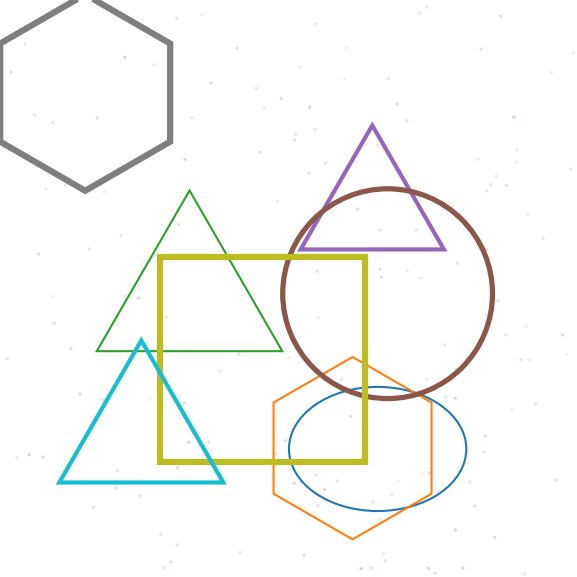[{"shape": "oval", "thickness": 1, "radius": 0.77, "center": [0.654, 0.222]}, {"shape": "hexagon", "thickness": 1, "radius": 0.79, "center": [0.61, 0.223]}, {"shape": "triangle", "thickness": 1, "radius": 0.93, "center": [0.328, 0.484]}, {"shape": "triangle", "thickness": 2, "radius": 0.72, "center": [0.645, 0.639]}, {"shape": "circle", "thickness": 2.5, "radius": 0.91, "center": [0.671, 0.491]}, {"shape": "hexagon", "thickness": 3, "radius": 0.85, "center": [0.148, 0.839]}, {"shape": "square", "thickness": 3, "radius": 0.89, "center": [0.454, 0.377]}, {"shape": "triangle", "thickness": 2, "radius": 0.82, "center": [0.245, 0.246]}]